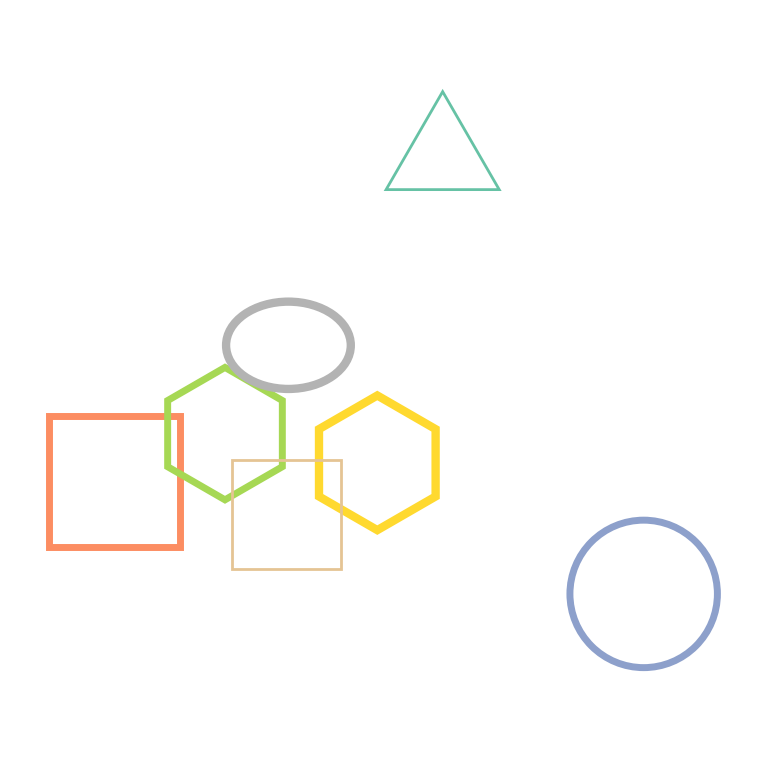[{"shape": "triangle", "thickness": 1, "radius": 0.42, "center": [0.575, 0.796]}, {"shape": "square", "thickness": 2.5, "radius": 0.42, "center": [0.149, 0.375]}, {"shape": "circle", "thickness": 2.5, "radius": 0.48, "center": [0.836, 0.229]}, {"shape": "hexagon", "thickness": 2.5, "radius": 0.43, "center": [0.292, 0.437]}, {"shape": "hexagon", "thickness": 3, "radius": 0.44, "center": [0.49, 0.399]}, {"shape": "square", "thickness": 1, "radius": 0.35, "center": [0.372, 0.332]}, {"shape": "oval", "thickness": 3, "radius": 0.4, "center": [0.375, 0.552]}]